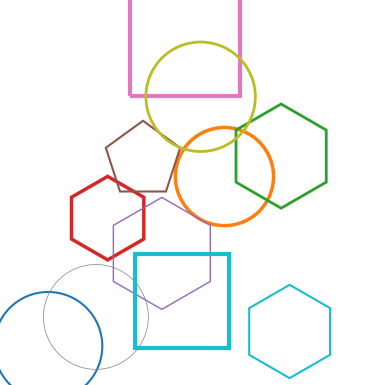[{"shape": "circle", "thickness": 1.5, "radius": 0.7, "center": [0.125, 0.101]}, {"shape": "circle", "thickness": 2.5, "radius": 0.64, "center": [0.583, 0.541]}, {"shape": "hexagon", "thickness": 2, "radius": 0.68, "center": [0.73, 0.595]}, {"shape": "hexagon", "thickness": 2.5, "radius": 0.54, "center": [0.28, 0.433]}, {"shape": "hexagon", "thickness": 1, "radius": 0.73, "center": [0.42, 0.342]}, {"shape": "pentagon", "thickness": 1.5, "radius": 0.51, "center": [0.371, 0.585]}, {"shape": "square", "thickness": 3, "radius": 0.72, "center": [0.48, 0.894]}, {"shape": "circle", "thickness": 0.5, "radius": 0.68, "center": [0.249, 0.177]}, {"shape": "circle", "thickness": 2, "radius": 0.71, "center": [0.521, 0.749]}, {"shape": "square", "thickness": 3, "radius": 0.61, "center": [0.472, 0.218]}, {"shape": "hexagon", "thickness": 1.5, "radius": 0.61, "center": [0.752, 0.139]}]